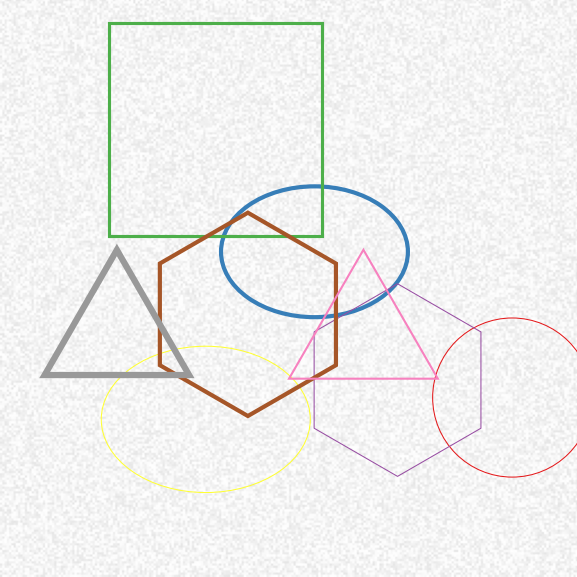[{"shape": "circle", "thickness": 0.5, "radius": 0.69, "center": [0.887, 0.311]}, {"shape": "oval", "thickness": 2, "radius": 0.81, "center": [0.545, 0.563]}, {"shape": "square", "thickness": 1.5, "radius": 0.92, "center": [0.373, 0.775]}, {"shape": "hexagon", "thickness": 0.5, "radius": 0.83, "center": [0.688, 0.341]}, {"shape": "oval", "thickness": 0.5, "radius": 0.9, "center": [0.356, 0.273]}, {"shape": "hexagon", "thickness": 2, "radius": 0.88, "center": [0.429, 0.455]}, {"shape": "triangle", "thickness": 1, "radius": 0.74, "center": [0.629, 0.418]}, {"shape": "triangle", "thickness": 3, "radius": 0.72, "center": [0.202, 0.422]}]